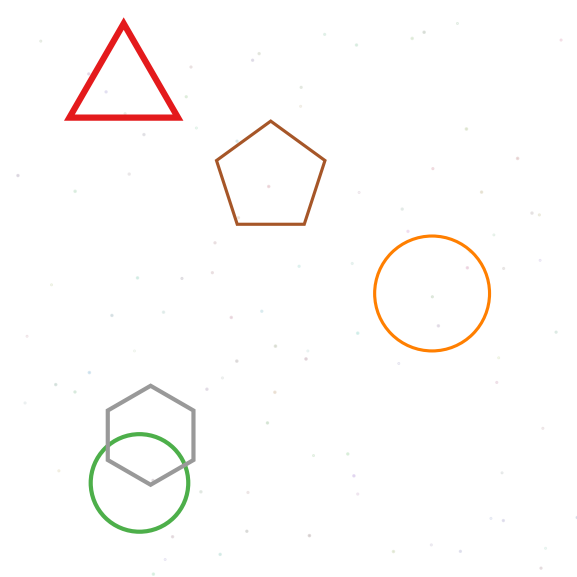[{"shape": "triangle", "thickness": 3, "radius": 0.54, "center": [0.214, 0.85]}, {"shape": "circle", "thickness": 2, "radius": 0.42, "center": [0.242, 0.163]}, {"shape": "circle", "thickness": 1.5, "radius": 0.5, "center": [0.748, 0.491]}, {"shape": "pentagon", "thickness": 1.5, "radius": 0.49, "center": [0.469, 0.691]}, {"shape": "hexagon", "thickness": 2, "radius": 0.43, "center": [0.261, 0.245]}]